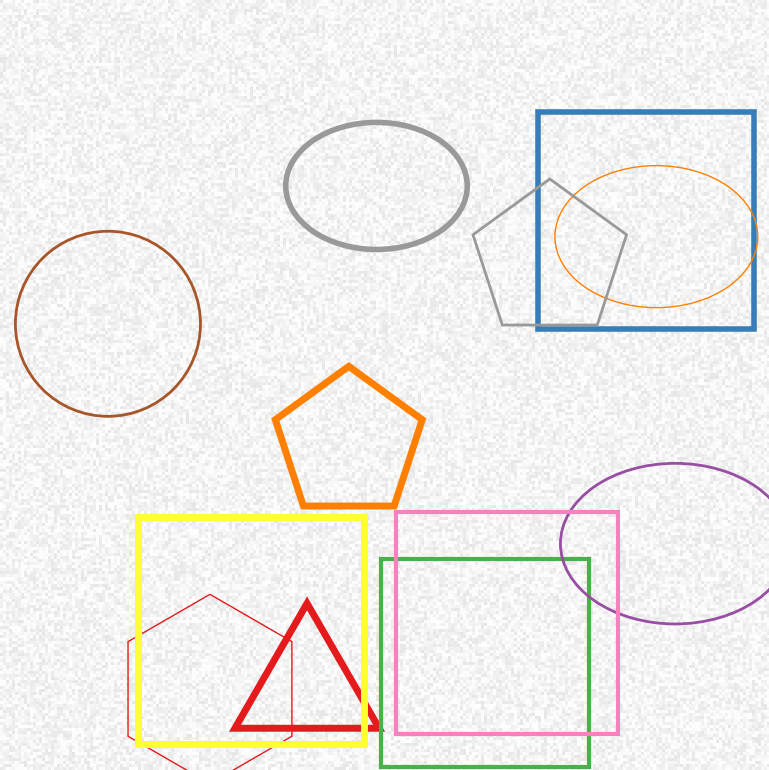[{"shape": "hexagon", "thickness": 0.5, "radius": 0.61, "center": [0.273, 0.105]}, {"shape": "triangle", "thickness": 2.5, "radius": 0.54, "center": [0.399, 0.108]}, {"shape": "square", "thickness": 2, "radius": 0.7, "center": [0.839, 0.714]}, {"shape": "square", "thickness": 1.5, "radius": 0.67, "center": [0.63, 0.139]}, {"shape": "oval", "thickness": 1, "radius": 0.74, "center": [0.877, 0.294]}, {"shape": "pentagon", "thickness": 2.5, "radius": 0.5, "center": [0.453, 0.424]}, {"shape": "oval", "thickness": 0.5, "radius": 0.66, "center": [0.852, 0.693]}, {"shape": "square", "thickness": 2.5, "radius": 0.74, "center": [0.326, 0.181]}, {"shape": "circle", "thickness": 1, "radius": 0.6, "center": [0.14, 0.579]}, {"shape": "square", "thickness": 1.5, "radius": 0.72, "center": [0.659, 0.191]}, {"shape": "pentagon", "thickness": 1, "radius": 0.52, "center": [0.714, 0.663]}, {"shape": "oval", "thickness": 2, "radius": 0.59, "center": [0.489, 0.759]}]